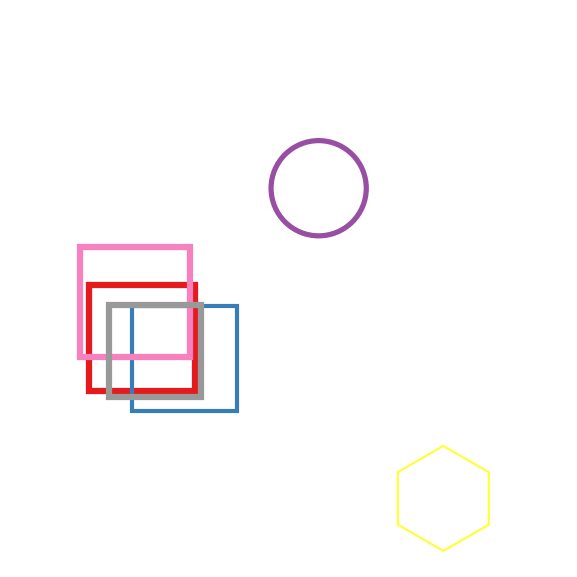[{"shape": "square", "thickness": 3, "radius": 0.46, "center": [0.247, 0.414]}, {"shape": "square", "thickness": 2, "radius": 0.46, "center": [0.319, 0.378]}, {"shape": "circle", "thickness": 2.5, "radius": 0.41, "center": [0.552, 0.673]}, {"shape": "hexagon", "thickness": 1, "radius": 0.45, "center": [0.768, 0.136]}, {"shape": "square", "thickness": 3, "radius": 0.47, "center": [0.234, 0.476]}, {"shape": "square", "thickness": 3, "radius": 0.4, "center": [0.269, 0.391]}]